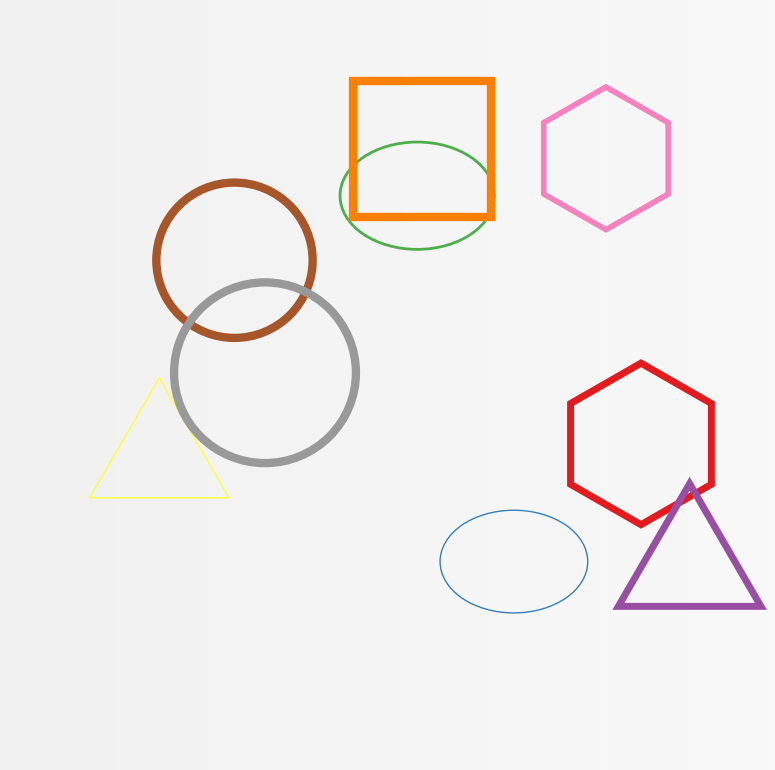[{"shape": "hexagon", "thickness": 2.5, "radius": 0.52, "center": [0.827, 0.424]}, {"shape": "oval", "thickness": 0.5, "radius": 0.48, "center": [0.663, 0.271]}, {"shape": "oval", "thickness": 1, "radius": 0.5, "center": [0.538, 0.746]}, {"shape": "triangle", "thickness": 2.5, "radius": 0.53, "center": [0.89, 0.266]}, {"shape": "square", "thickness": 3, "radius": 0.44, "center": [0.545, 0.806]}, {"shape": "triangle", "thickness": 0.5, "radius": 0.52, "center": [0.206, 0.405]}, {"shape": "circle", "thickness": 3, "radius": 0.5, "center": [0.303, 0.662]}, {"shape": "hexagon", "thickness": 2, "radius": 0.46, "center": [0.782, 0.794]}, {"shape": "circle", "thickness": 3, "radius": 0.59, "center": [0.342, 0.516]}]